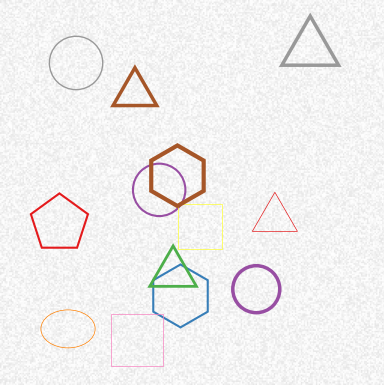[{"shape": "triangle", "thickness": 0.5, "radius": 0.34, "center": [0.714, 0.433]}, {"shape": "pentagon", "thickness": 1.5, "radius": 0.39, "center": [0.154, 0.42]}, {"shape": "hexagon", "thickness": 1.5, "radius": 0.41, "center": [0.469, 0.231]}, {"shape": "triangle", "thickness": 2, "radius": 0.35, "center": [0.45, 0.291]}, {"shape": "circle", "thickness": 2.5, "radius": 0.31, "center": [0.666, 0.249]}, {"shape": "circle", "thickness": 1.5, "radius": 0.34, "center": [0.413, 0.507]}, {"shape": "oval", "thickness": 0.5, "radius": 0.35, "center": [0.177, 0.146]}, {"shape": "square", "thickness": 0.5, "radius": 0.29, "center": [0.519, 0.412]}, {"shape": "triangle", "thickness": 2.5, "radius": 0.33, "center": [0.35, 0.759]}, {"shape": "hexagon", "thickness": 3, "radius": 0.39, "center": [0.461, 0.544]}, {"shape": "square", "thickness": 0.5, "radius": 0.34, "center": [0.356, 0.116]}, {"shape": "triangle", "thickness": 2.5, "radius": 0.43, "center": [0.806, 0.873]}, {"shape": "circle", "thickness": 1, "radius": 0.35, "center": [0.198, 0.836]}]